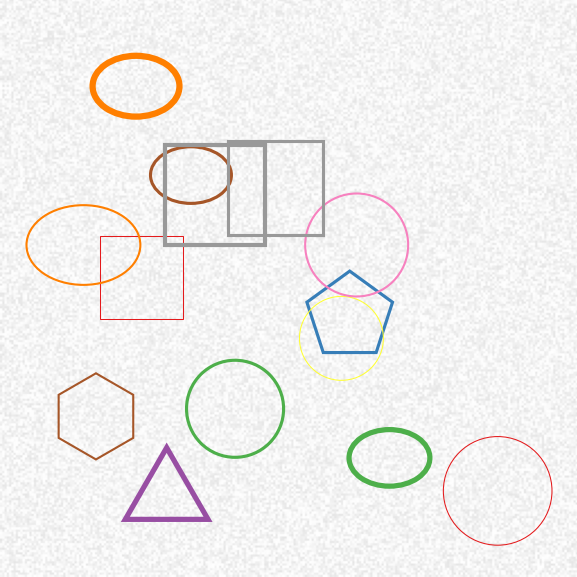[{"shape": "square", "thickness": 0.5, "radius": 0.36, "center": [0.245, 0.519]}, {"shape": "circle", "thickness": 0.5, "radius": 0.47, "center": [0.862, 0.149]}, {"shape": "pentagon", "thickness": 1.5, "radius": 0.39, "center": [0.606, 0.452]}, {"shape": "circle", "thickness": 1.5, "radius": 0.42, "center": [0.407, 0.291]}, {"shape": "oval", "thickness": 2.5, "radius": 0.35, "center": [0.674, 0.206]}, {"shape": "triangle", "thickness": 2.5, "radius": 0.41, "center": [0.289, 0.141]}, {"shape": "oval", "thickness": 1, "radius": 0.49, "center": [0.144, 0.575]}, {"shape": "oval", "thickness": 3, "radius": 0.38, "center": [0.236, 0.85]}, {"shape": "circle", "thickness": 0.5, "radius": 0.36, "center": [0.591, 0.413]}, {"shape": "hexagon", "thickness": 1, "radius": 0.37, "center": [0.166, 0.278]}, {"shape": "oval", "thickness": 1.5, "radius": 0.35, "center": [0.331, 0.696]}, {"shape": "circle", "thickness": 1, "radius": 0.45, "center": [0.618, 0.575]}, {"shape": "square", "thickness": 2, "radius": 0.43, "center": [0.373, 0.661]}, {"shape": "square", "thickness": 1.5, "radius": 0.41, "center": [0.477, 0.673]}]